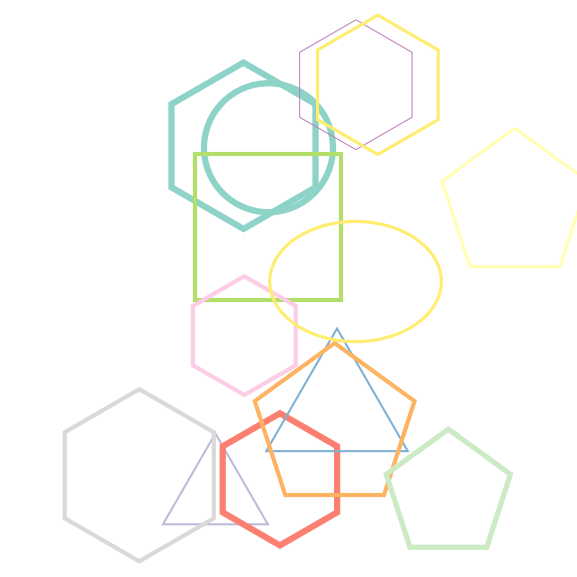[{"shape": "hexagon", "thickness": 3, "radius": 0.72, "center": [0.422, 0.747]}, {"shape": "circle", "thickness": 3, "radius": 0.56, "center": [0.465, 0.743]}, {"shape": "pentagon", "thickness": 1.5, "radius": 0.66, "center": [0.892, 0.645]}, {"shape": "triangle", "thickness": 1, "radius": 0.52, "center": [0.373, 0.144]}, {"shape": "hexagon", "thickness": 3, "radius": 0.57, "center": [0.485, 0.169]}, {"shape": "triangle", "thickness": 1, "radius": 0.71, "center": [0.584, 0.289]}, {"shape": "pentagon", "thickness": 2, "radius": 0.73, "center": [0.579, 0.26]}, {"shape": "square", "thickness": 2, "radius": 0.63, "center": [0.464, 0.607]}, {"shape": "hexagon", "thickness": 2, "radius": 0.51, "center": [0.423, 0.418]}, {"shape": "hexagon", "thickness": 2, "radius": 0.75, "center": [0.241, 0.176]}, {"shape": "hexagon", "thickness": 0.5, "radius": 0.56, "center": [0.616, 0.852]}, {"shape": "pentagon", "thickness": 2.5, "radius": 0.57, "center": [0.776, 0.143]}, {"shape": "oval", "thickness": 1.5, "radius": 0.74, "center": [0.616, 0.512]}, {"shape": "hexagon", "thickness": 1.5, "radius": 0.6, "center": [0.654, 0.852]}]